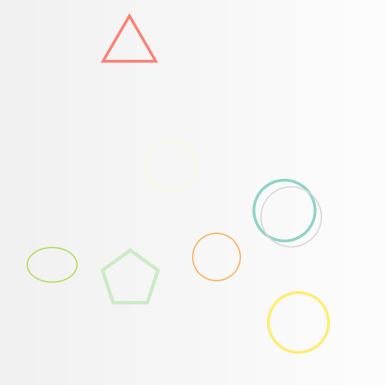[{"shape": "circle", "thickness": 2, "radius": 0.39, "center": [0.734, 0.453]}, {"shape": "circle", "thickness": 0.5, "radius": 0.33, "center": [0.441, 0.57]}, {"shape": "triangle", "thickness": 2, "radius": 0.39, "center": [0.334, 0.88]}, {"shape": "circle", "thickness": 1, "radius": 0.31, "center": [0.559, 0.332]}, {"shape": "oval", "thickness": 1, "radius": 0.32, "center": [0.135, 0.312]}, {"shape": "circle", "thickness": 1, "radius": 0.39, "center": [0.751, 0.437]}, {"shape": "pentagon", "thickness": 2.5, "radius": 0.38, "center": [0.336, 0.275]}, {"shape": "circle", "thickness": 2, "radius": 0.39, "center": [0.77, 0.162]}]